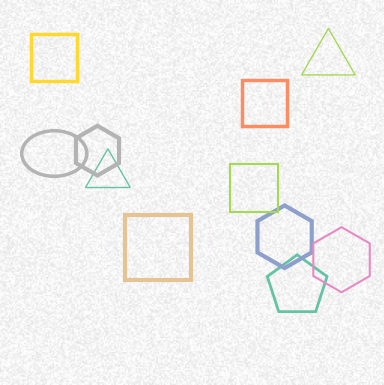[{"shape": "pentagon", "thickness": 2, "radius": 0.41, "center": [0.772, 0.257]}, {"shape": "triangle", "thickness": 1, "radius": 0.34, "center": [0.28, 0.547]}, {"shape": "square", "thickness": 2.5, "radius": 0.3, "center": [0.687, 0.732]}, {"shape": "hexagon", "thickness": 3, "radius": 0.41, "center": [0.739, 0.385]}, {"shape": "hexagon", "thickness": 1.5, "radius": 0.42, "center": [0.887, 0.325]}, {"shape": "square", "thickness": 1.5, "radius": 0.31, "center": [0.659, 0.511]}, {"shape": "triangle", "thickness": 1, "radius": 0.4, "center": [0.853, 0.846]}, {"shape": "square", "thickness": 2.5, "radius": 0.3, "center": [0.14, 0.851]}, {"shape": "square", "thickness": 3, "radius": 0.42, "center": [0.41, 0.357]}, {"shape": "oval", "thickness": 2.5, "radius": 0.42, "center": [0.141, 0.601]}, {"shape": "hexagon", "thickness": 3, "radius": 0.32, "center": [0.253, 0.609]}]